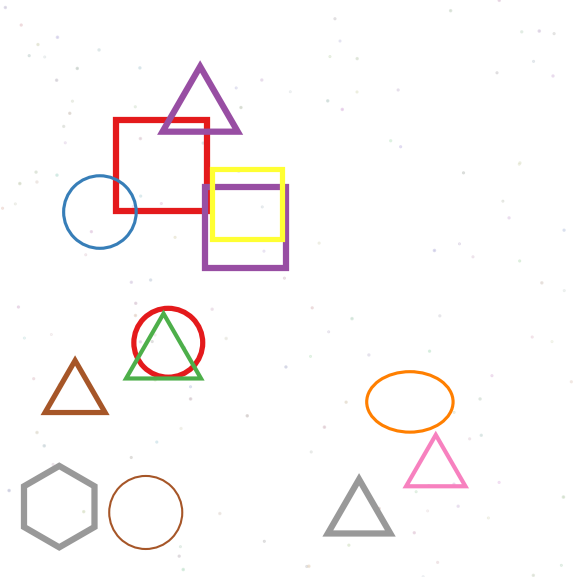[{"shape": "square", "thickness": 3, "radius": 0.39, "center": [0.28, 0.713]}, {"shape": "circle", "thickness": 2.5, "radius": 0.3, "center": [0.291, 0.406]}, {"shape": "circle", "thickness": 1.5, "radius": 0.31, "center": [0.173, 0.632]}, {"shape": "triangle", "thickness": 2, "radius": 0.37, "center": [0.283, 0.381]}, {"shape": "square", "thickness": 3, "radius": 0.35, "center": [0.425, 0.605]}, {"shape": "triangle", "thickness": 3, "radius": 0.38, "center": [0.347, 0.809]}, {"shape": "oval", "thickness": 1.5, "radius": 0.37, "center": [0.71, 0.303]}, {"shape": "square", "thickness": 2.5, "radius": 0.3, "center": [0.428, 0.646]}, {"shape": "triangle", "thickness": 2.5, "radius": 0.3, "center": [0.13, 0.315]}, {"shape": "circle", "thickness": 1, "radius": 0.32, "center": [0.252, 0.112]}, {"shape": "triangle", "thickness": 2, "radius": 0.3, "center": [0.755, 0.187]}, {"shape": "hexagon", "thickness": 3, "radius": 0.35, "center": [0.103, 0.122]}, {"shape": "triangle", "thickness": 3, "radius": 0.31, "center": [0.622, 0.107]}]